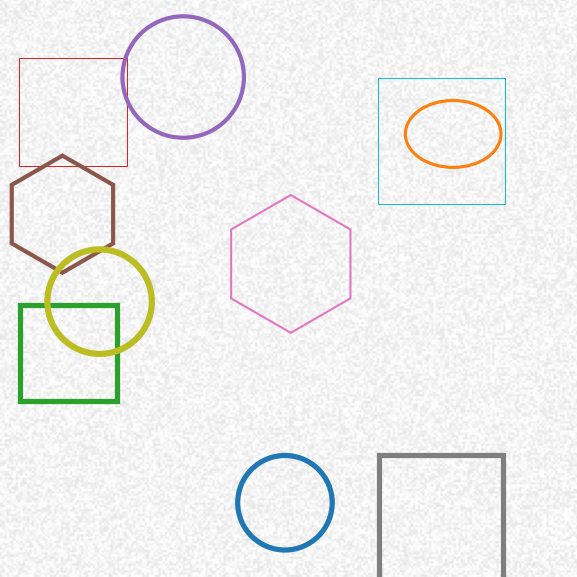[{"shape": "circle", "thickness": 2.5, "radius": 0.41, "center": [0.493, 0.129]}, {"shape": "oval", "thickness": 1.5, "radius": 0.41, "center": [0.785, 0.767]}, {"shape": "square", "thickness": 2.5, "radius": 0.42, "center": [0.118, 0.388]}, {"shape": "square", "thickness": 0.5, "radius": 0.47, "center": [0.126, 0.805]}, {"shape": "circle", "thickness": 2, "radius": 0.53, "center": [0.317, 0.866]}, {"shape": "hexagon", "thickness": 2, "radius": 0.51, "center": [0.108, 0.628]}, {"shape": "hexagon", "thickness": 1, "radius": 0.6, "center": [0.504, 0.542]}, {"shape": "square", "thickness": 2.5, "radius": 0.54, "center": [0.763, 0.105]}, {"shape": "circle", "thickness": 3, "radius": 0.45, "center": [0.172, 0.477]}, {"shape": "square", "thickness": 0.5, "radius": 0.55, "center": [0.764, 0.755]}]